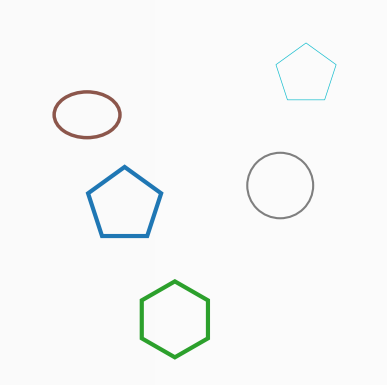[{"shape": "pentagon", "thickness": 3, "radius": 0.5, "center": [0.322, 0.467]}, {"shape": "hexagon", "thickness": 3, "radius": 0.49, "center": [0.451, 0.171]}, {"shape": "oval", "thickness": 2.5, "radius": 0.42, "center": [0.225, 0.702]}, {"shape": "circle", "thickness": 1.5, "radius": 0.43, "center": [0.723, 0.518]}, {"shape": "pentagon", "thickness": 0.5, "radius": 0.41, "center": [0.79, 0.807]}]